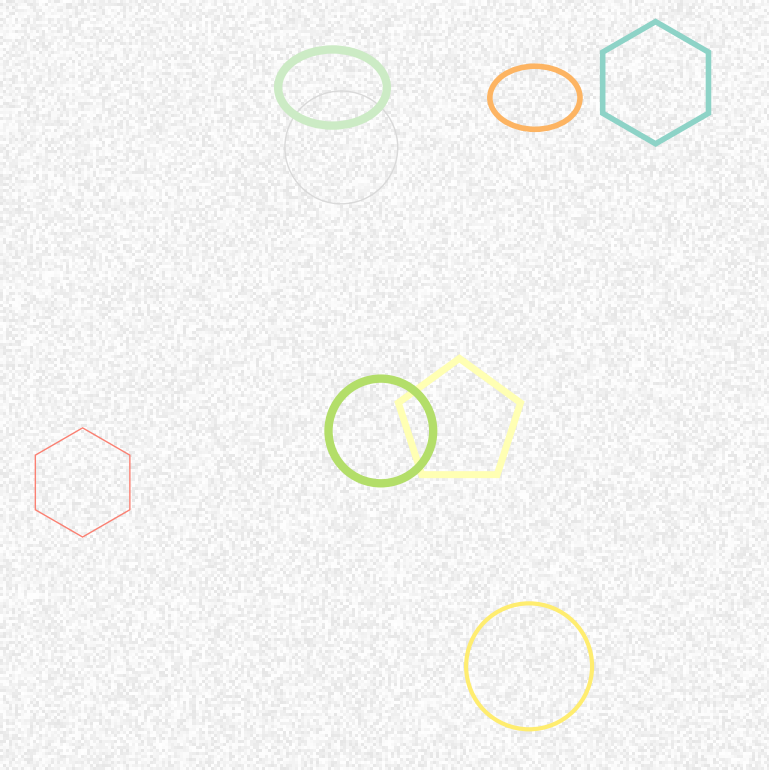[{"shape": "hexagon", "thickness": 2, "radius": 0.4, "center": [0.851, 0.893]}, {"shape": "pentagon", "thickness": 2.5, "radius": 0.42, "center": [0.597, 0.451]}, {"shape": "hexagon", "thickness": 0.5, "radius": 0.35, "center": [0.107, 0.373]}, {"shape": "oval", "thickness": 2, "radius": 0.29, "center": [0.695, 0.873]}, {"shape": "circle", "thickness": 3, "radius": 0.34, "center": [0.495, 0.44]}, {"shape": "circle", "thickness": 0.5, "radius": 0.37, "center": [0.443, 0.809]}, {"shape": "oval", "thickness": 3, "radius": 0.35, "center": [0.432, 0.886]}, {"shape": "circle", "thickness": 1.5, "radius": 0.41, "center": [0.687, 0.135]}]